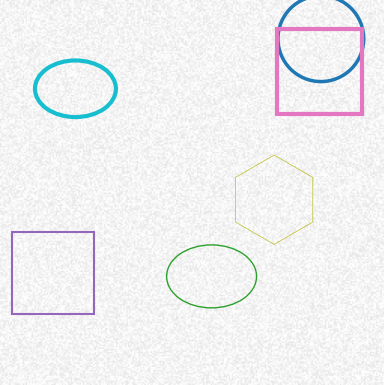[{"shape": "circle", "thickness": 2.5, "radius": 0.56, "center": [0.833, 0.9]}, {"shape": "oval", "thickness": 1, "radius": 0.58, "center": [0.55, 0.282]}, {"shape": "square", "thickness": 1.5, "radius": 0.53, "center": [0.138, 0.29]}, {"shape": "square", "thickness": 3, "radius": 0.55, "center": [0.83, 0.815]}, {"shape": "hexagon", "thickness": 0.5, "radius": 0.58, "center": [0.712, 0.481]}, {"shape": "oval", "thickness": 3, "radius": 0.53, "center": [0.196, 0.769]}]